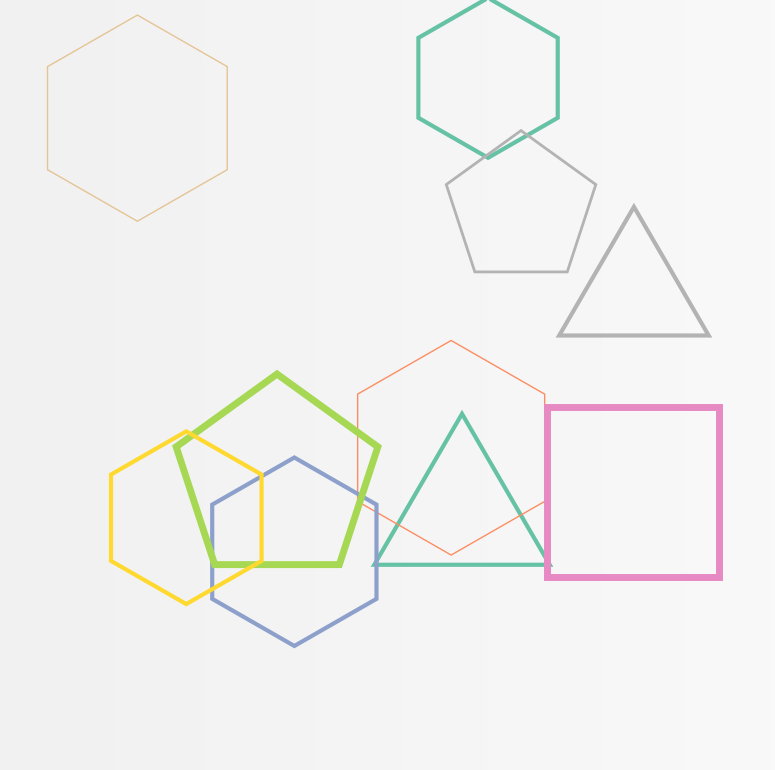[{"shape": "triangle", "thickness": 1.5, "radius": 0.65, "center": [0.596, 0.332]}, {"shape": "hexagon", "thickness": 1.5, "radius": 0.52, "center": [0.63, 0.899]}, {"shape": "hexagon", "thickness": 0.5, "radius": 0.7, "center": [0.582, 0.418]}, {"shape": "hexagon", "thickness": 1.5, "radius": 0.61, "center": [0.38, 0.283]}, {"shape": "square", "thickness": 2.5, "radius": 0.55, "center": [0.817, 0.361]}, {"shape": "pentagon", "thickness": 2.5, "radius": 0.68, "center": [0.357, 0.377]}, {"shape": "hexagon", "thickness": 1.5, "radius": 0.56, "center": [0.24, 0.328]}, {"shape": "hexagon", "thickness": 0.5, "radius": 0.67, "center": [0.177, 0.847]}, {"shape": "pentagon", "thickness": 1, "radius": 0.51, "center": [0.672, 0.729]}, {"shape": "triangle", "thickness": 1.5, "radius": 0.56, "center": [0.818, 0.62]}]